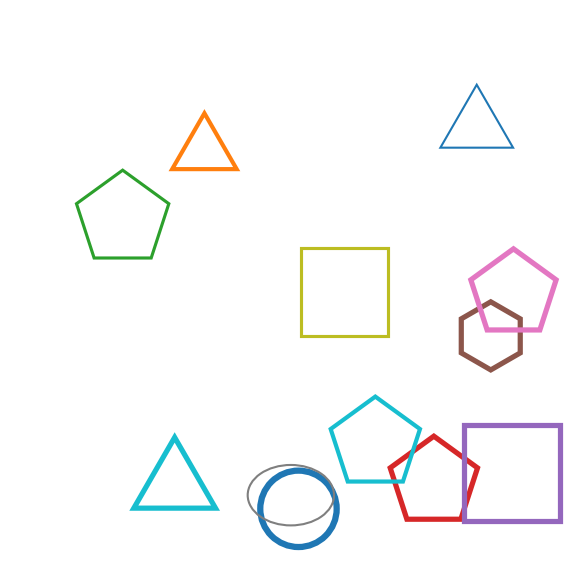[{"shape": "circle", "thickness": 3, "radius": 0.33, "center": [0.517, 0.118]}, {"shape": "triangle", "thickness": 1, "radius": 0.36, "center": [0.825, 0.78]}, {"shape": "triangle", "thickness": 2, "radius": 0.32, "center": [0.354, 0.739]}, {"shape": "pentagon", "thickness": 1.5, "radius": 0.42, "center": [0.212, 0.62]}, {"shape": "pentagon", "thickness": 2.5, "radius": 0.4, "center": [0.751, 0.164]}, {"shape": "square", "thickness": 2.5, "radius": 0.41, "center": [0.886, 0.18]}, {"shape": "hexagon", "thickness": 2.5, "radius": 0.29, "center": [0.85, 0.418]}, {"shape": "pentagon", "thickness": 2.5, "radius": 0.39, "center": [0.889, 0.491]}, {"shape": "oval", "thickness": 1, "radius": 0.37, "center": [0.504, 0.142]}, {"shape": "square", "thickness": 1.5, "radius": 0.38, "center": [0.597, 0.494]}, {"shape": "pentagon", "thickness": 2, "radius": 0.41, "center": [0.65, 0.231]}, {"shape": "triangle", "thickness": 2.5, "radius": 0.41, "center": [0.302, 0.16]}]